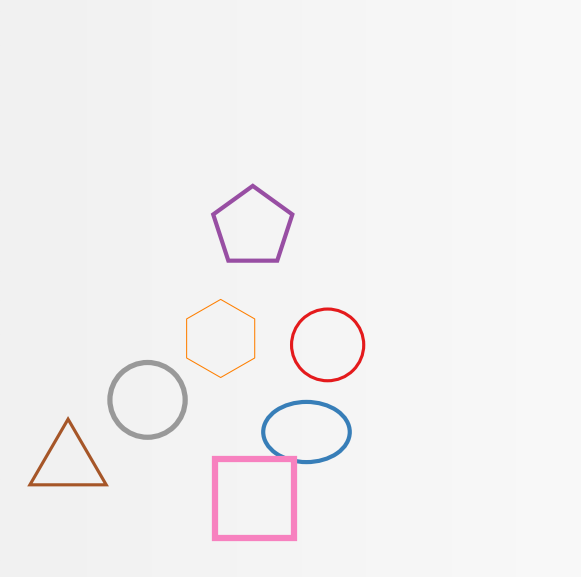[{"shape": "circle", "thickness": 1.5, "radius": 0.31, "center": [0.564, 0.402]}, {"shape": "oval", "thickness": 2, "radius": 0.37, "center": [0.527, 0.251]}, {"shape": "pentagon", "thickness": 2, "radius": 0.36, "center": [0.435, 0.606]}, {"shape": "hexagon", "thickness": 0.5, "radius": 0.34, "center": [0.38, 0.413]}, {"shape": "triangle", "thickness": 1.5, "radius": 0.38, "center": [0.117, 0.198]}, {"shape": "square", "thickness": 3, "radius": 0.34, "center": [0.438, 0.136]}, {"shape": "circle", "thickness": 2.5, "radius": 0.32, "center": [0.254, 0.307]}]